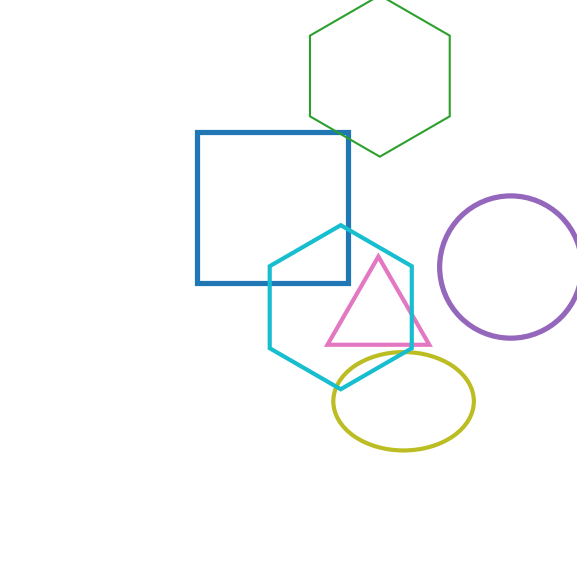[{"shape": "square", "thickness": 2.5, "radius": 0.65, "center": [0.472, 0.64]}, {"shape": "hexagon", "thickness": 1, "radius": 0.7, "center": [0.658, 0.868]}, {"shape": "circle", "thickness": 2.5, "radius": 0.62, "center": [0.884, 0.537]}, {"shape": "triangle", "thickness": 2, "radius": 0.51, "center": [0.655, 0.453]}, {"shape": "oval", "thickness": 2, "radius": 0.61, "center": [0.699, 0.304]}, {"shape": "hexagon", "thickness": 2, "radius": 0.71, "center": [0.59, 0.467]}]